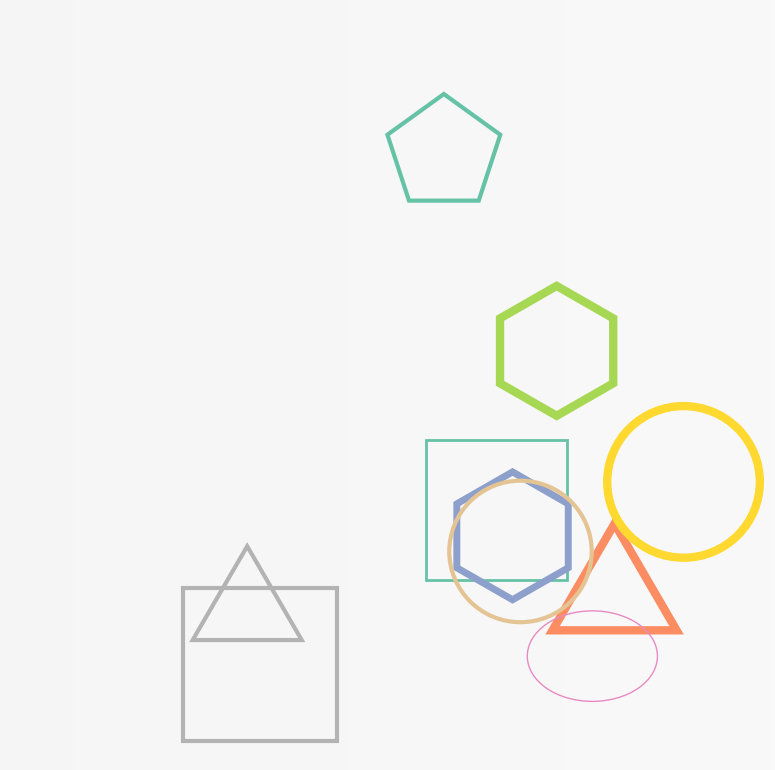[{"shape": "pentagon", "thickness": 1.5, "radius": 0.38, "center": [0.573, 0.801]}, {"shape": "square", "thickness": 1, "radius": 0.45, "center": [0.641, 0.338]}, {"shape": "triangle", "thickness": 3, "radius": 0.46, "center": [0.793, 0.228]}, {"shape": "hexagon", "thickness": 2.5, "radius": 0.42, "center": [0.661, 0.304]}, {"shape": "oval", "thickness": 0.5, "radius": 0.42, "center": [0.764, 0.148]}, {"shape": "hexagon", "thickness": 3, "radius": 0.42, "center": [0.718, 0.544]}, {"shape": "circle", "thickness": 3, "radius": 0.49, "center": [0.882, 0.374]}, {"shape": "circle", "thickness": 1.5, "radius": 0.46, "center": [0.672, 0.284]}, {"shape": "triangle", "thickness": 1.5, "radius": 0.41, "center": [0.319, 0.209]}, {"shape": "square", "thickness": 1.5, "radius": 0.5, "center": [0.336, 0.137]}]